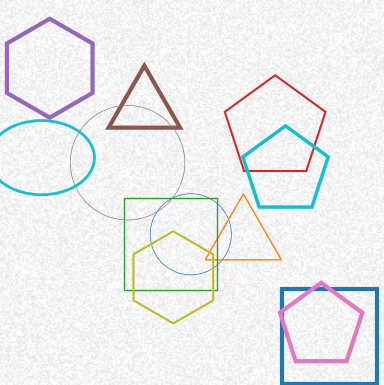[{"shape": "circle", "thickness": 0.5, "radius": 0.53, "center": [0.496, 0.391]}, {"shape": "square", "thickness": 3, "radius": 0.62, "center": [0.856, 0.125]}, {"shape": "triangle", "thickness": 1, "radius": 0.57, "center": [0.632, 0.382]}, {"shape": "square", "thickness": 1, "radius": 0.6, "center": [0.443, 0.366]}, {"shape": "pentagon", "thickness": 1.5, "radius": 0.69, "center": [0.715, 0.667]}, {"shape": "hexagon", "thickness": 3, "radius": 0.64, "center": [0.129, 0.823]}, {"shape": "triangle", "thickness": 3, "radius": 0.54, "center": [0.375, 0.722]}, {"shape": "pentagon", "thickness": 3, "radius": 0.56, "center": [0.834, 0.153]}, {"shape": "circle", "thickness": 0.5, "radius": 0.74, "center": [0.331, 0.577]}, {"shape": "hexagon", "thickness": 1.5, "radius": 0.6, "center": [0.45, 0.28]}, {"shape": "oval", "thickness": 2, "radius": 0.69, "center": [0.108, 0.59]}, {"shape": "pentagon", "thickness": 2.5, "radius": 0.58, "center": [0.742, 0.556]}]